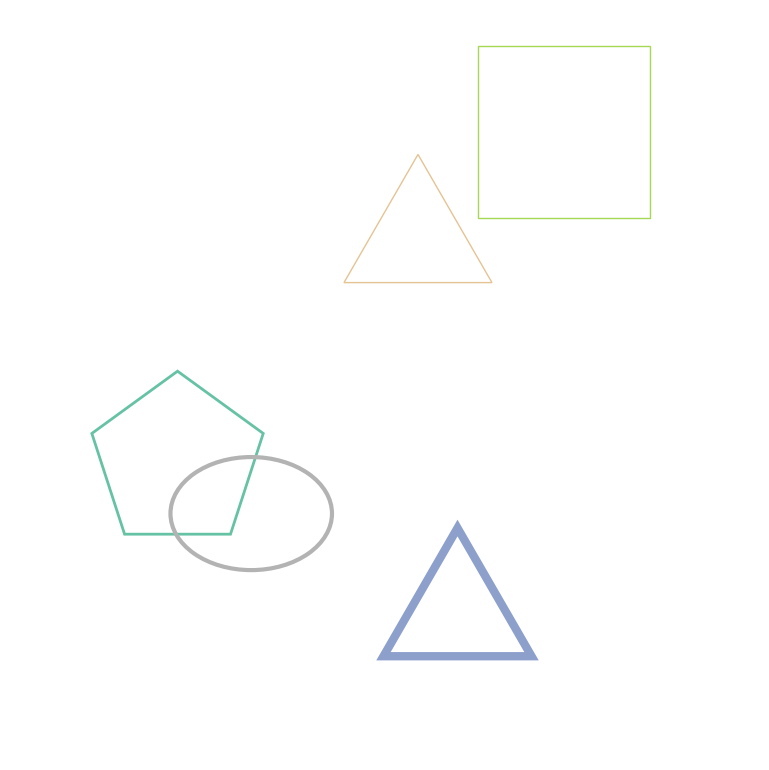[{"shape": "pentagon", "thickness": 1, "radius": 0.59, "center": [0.231, 0.401]}, {"shape": "triangle", "thickness": 3, "radius": 0.56, "center": [0.594, 0.203]}, {"shape": "square", "thickness": 0.5, "radius": 0.56, "center": [0.732, 0.828]}, {"shape": "triangle", "thickness": 0.5, "radius": 0.55, "center": [0.543, 0.688]}, {"shape": "oval", "thickness": 1.5, "radius": 0.52, "center": [0.326, 0.333]}]